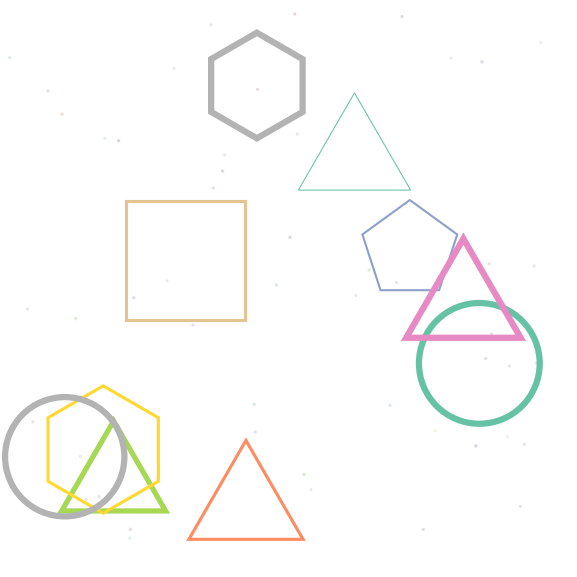[{"shape": "triangle", "thickness": 0.5, "radius": 0.56, "center": [0.614, 0.726]}, {"shape": "circle", "thickness": 3, "radius": 0.52, "center": [0.83, 0.37]}, {"shape": "triangle", "thickness": 1.5, "radius": 0.57, "center": [0.426, 0.122]}, {"shape": "pentagon", "thickness": 1, "radius": 0.43, "center": [0.71, 0.566]}, {"shape": "triangle", "thickness": 3, "radius": 0.57, "center": [0.802, 0.471]}, {"shape": "triangle", "thickness": 2.5, "radius": 0.52, "center": [0.197, 0.166]}, {"shape": "hexagon", "thickness": 1.5, "radius": 0.55, "center": [0.179, 0.221]}, {"shape": "square", "thickness": 1.5, "radius": 0.51, "center": [0.321, 0.548]}, {"shape": "hexagon", "thickness": 3, "radius": 0.46, "center": [0.445, 0.851]}, {"shape": "circle", "thickness": 3, "radius": 0.52, "center": [0.112, 0.208]}]